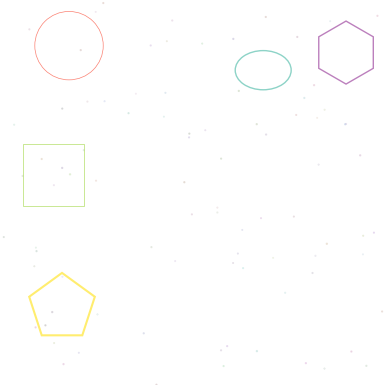[{"shape": "oval", "thickness": 1, "radius": 0.36, "center": [0.684, 0.818]}, {"shape": "circle", "thickness": 0.5, "radius": 0.44, "center": [0.179, 0.881]}, {"shape": "square", "thickness": 0.5, "radius": 0.4, "center": [0.139, 0.545]}, {"shape": "hexagon", "thickness": 1, "radius": 0.41, "center": [0.899, 0.863]}, {"shape": "pentagon", "thickness": 1.5, "radius": 0.45, "center": [0.161, 0.202]}]